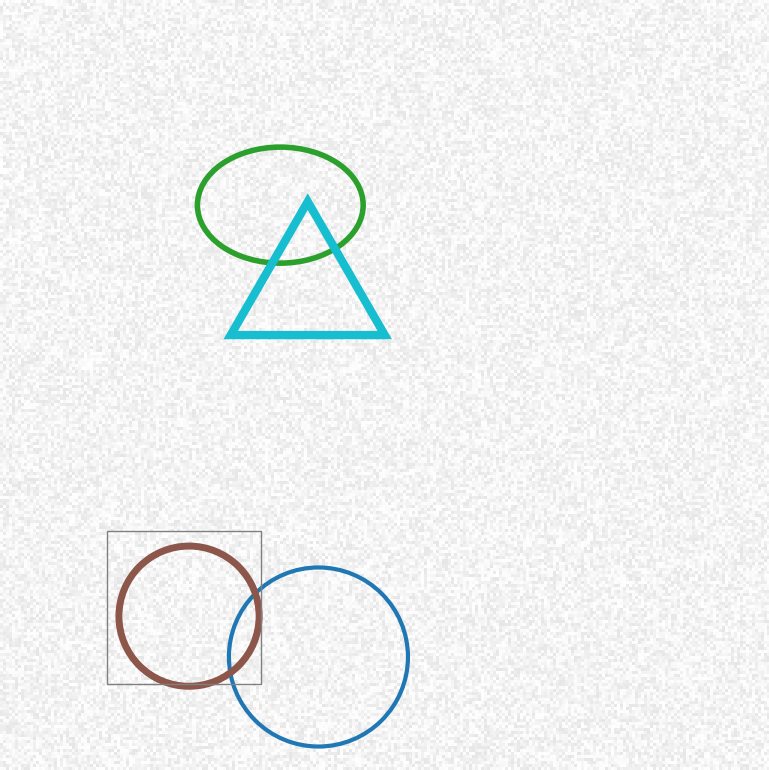[{"shape": "circle", "thickness": 1.5, "radius": 0.58, "center": [0.414, 0.147]}, {"shape": "oval", "thickness": 2, "radius": 0.54, "center": [0.364, 0.734]}, {"shape": "circle", "thickness": 2.5, "radius": 0.46, "center": [0.245, 0.2]}, {"shape": "square", "thickness": 0.5, "radius": 0.5, "center": [0.239, 0.211]}, {"shape": "triangle", "thickness": 3, "radius": 0.58, "center": [0.4, 0.623]}]